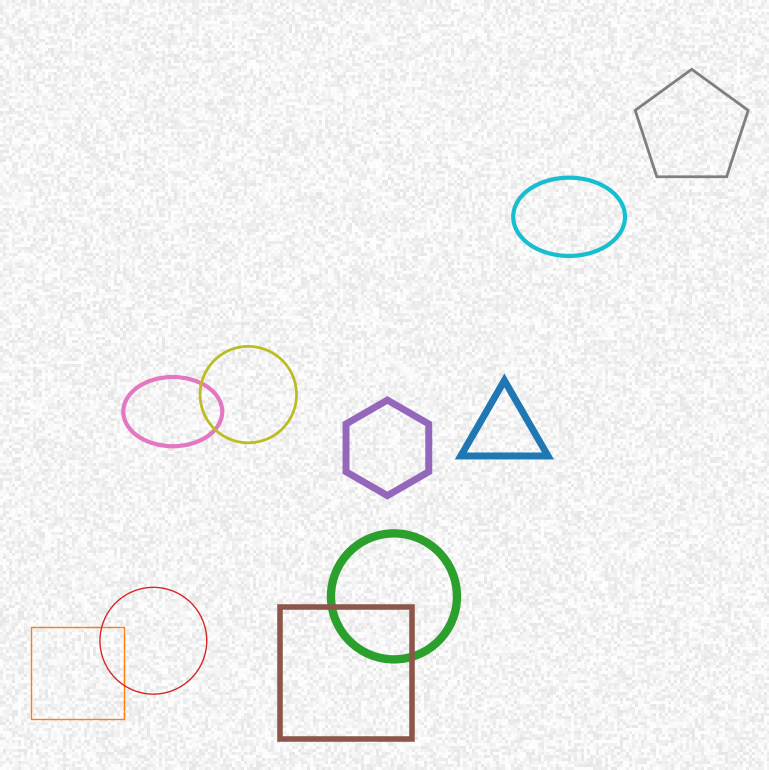[{"shape": "triangle", "thickness": 2.5, "radius": 0.33, "center": [0.655, 0.441]}, {"shape": "square", "thickness": 0.5, "radius": 0.3, "center": [0.101, 0.126]}, {"shape": "circle", "thickness": 3, "radius": 0.41, "center": [0.512, 0.225]}, {"shape": "circle", "thickness": 0.5, "radius": 0.35, "center": [0.199, 0.168]}, {"shape": "hexagon", "thickness": 2.5, "radius": 0.31, "center": [0.503, 0.418]}, {"shape": "square", "thickness": 2, "radius": 0.43, "center": [0.449, 0.126]}, {"shape": "oval", "thickness": 1.5, "radius": 0.32, "center": [0.224, 0.465]}, {"shape": "pentagon", "thickness": 1, "radius": 0.39, "center": [0.898, 0.833]}, {"shape": "circle", "thickness": 1, "radius": 0.31, "center": [0.322, 0.488]}, {"shape": "oval", "thickness": 1.5, "radius": 0.36, "center": [0.739, 0.718]}]